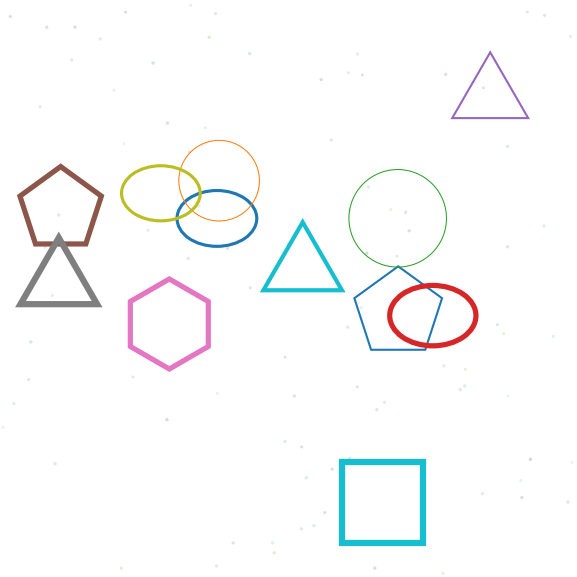[{"shape": "oval", "thickness": 1.5, "radius": 0.35, "center": [0.376, 0.621]}, {"shape": "pentagon", "thickness": 1, "radius": 0.4, "center": [0.69, 0.458]}, {"shape": "circle", "thickness": 0.5, "radius": 0.35, "center": [0.379, 0.686]}, {"shape": "circle", "thickness": 0.5, "radius": 0.42, "center": [0.689, 0.621]}, {"shape": "oval", "thickness": 2.5, "radius": 0.37, "center": [0.749, 0.453]}, {"shape": "triangle", "thickness": 1, "radius": 0.38, "center": [0.849, 0.833]}, {"shape": "pentagon", "thickness": 2.5, "radius": 0.37, "center": [0.105, 0.637]}, {"shape": "hexagon", "thickness": 2.5, "radius": 0.39, "center": [0.293, 0.438]}, {"shape": "triangle", "thickness": 3, "radius": 0.38, "center": [0.102, 0.511]}, {"shape": "oval", "thickness": 1.5, "radius": 0.34, "center": [0.279, 0.664]}, {"shape": "square", "thickness": 3, "radius": 0.35, "center": [0.663, 0.129]}, {"shape": "triangle", "thickness": 2, "radius": 0.39, "center": [0.524, 0.536]}]